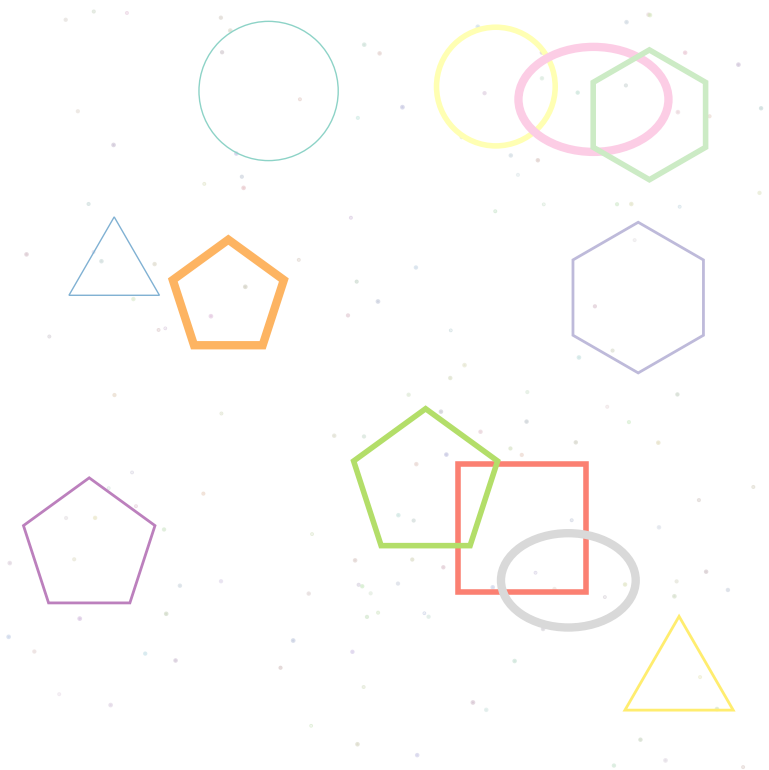[{"shape": "circle", "thickness": 0.5, "radius": 0.45, "center": [0.349, 0.882]}, {"shape": "circle", "thickness": 2, "radius": 0.39, "center": [0.644, 0.888]}, {"shape": "hexagon", "thickness": 1, "radius": 0.49, "center": [0.829, 0.614]}, {"shape": "square", "thickness": 2, "radius": 0.41, "center": [0.678, 0.314]}, {"shape": "triangle", "thickness": 0.5, "radius": 0.34, "center": [0.148, 0.65]}, {"shape": "pentagon", "thickness": 3, "radius": 0.38, "center": [0.297, 0.613]}, {"shape": "pentagon", "thickness": 2, "radius": 0.49, "center": [0.553, 0.371]}, {"shape": "oval", "thickness": 3, "radius": 0.49, "center": [0.771, 0.871]}, {"shape": "oval", "thickness": 3, "radius": 0.44, "center": [0.738, 0.246]}, {"shape": "pentagon", "thickness": 1, "radius": 0.45, "center": [0.116, 0.29]}, {"shape": "hexagon", "thickness": 2, "radius": 0.42, "center": [0.843, 0.851]}, {"shape": "triangle", "thickness": 1, "radius": 0.41, "center": [0.882, 0.118]}]